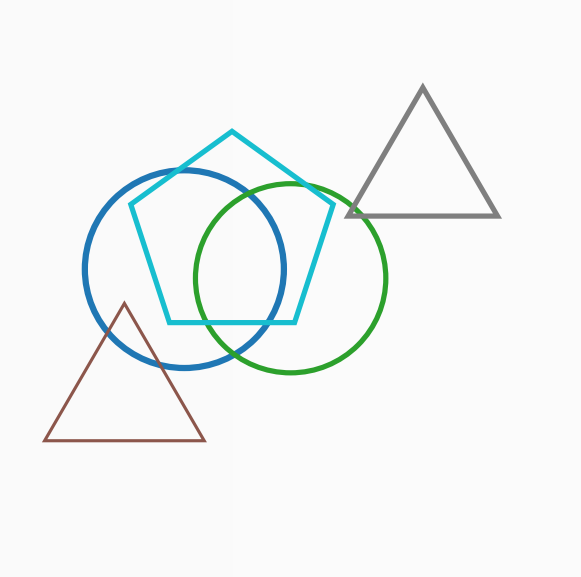[{"shape": "circle", "thickness": 3, "radius": 0.86, "center": [0.317, 0.533]}, {"shape": "circle", "thickness": 2.5, "radius": 0.82, "center": [0.5, 0.517]}, {"shape": "triangle", "thickness": 1.5, "radius": 0.79, "center": [0.214, 0.315]}, {"shape": "triangle", "thickness": 2.5, "radius": 0.74, "center": [0.727, 0.699]}, {"shape": "pentagon", "thickness": 2.5, "radius": 0.92, "center": [0.399, 0.589]}]